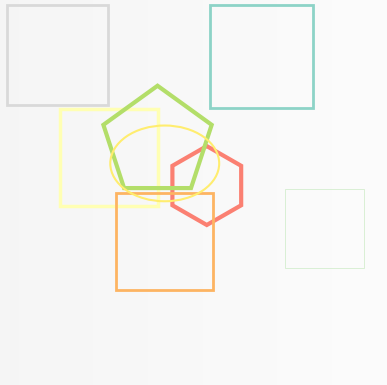[{"shape": "square", "thickness": 2, "radius": 0.66, "center": [0.675, 0.853]}, {"shape": "square", "thickness": 2.5, "radius": 0.63, "center": [0.282, 0.592]}, {"shape": "hexagon", "thickness": 3, "radius": 0.51, "center": [0.534, 0.518]}, {"shape": "square", "thickness": 2, "radius": 0.63, "center": [0.425, 0.374]}, {"shape": "pentagon", "thickness": 3, "radius": 0.73, "center": [0.407, 0.63]}, {"shape": "square", "thickness": 2, "radius": 0.65, "center": [0.148, 0.857]}, {"shape": "square", "thickness": 0.5, "radius": 0.51, "center": [0.836, 0.407]}, {"shape": "oval", "thickness": 1.5, "radius": 0.7, "center": [0.425, 0.576]}]